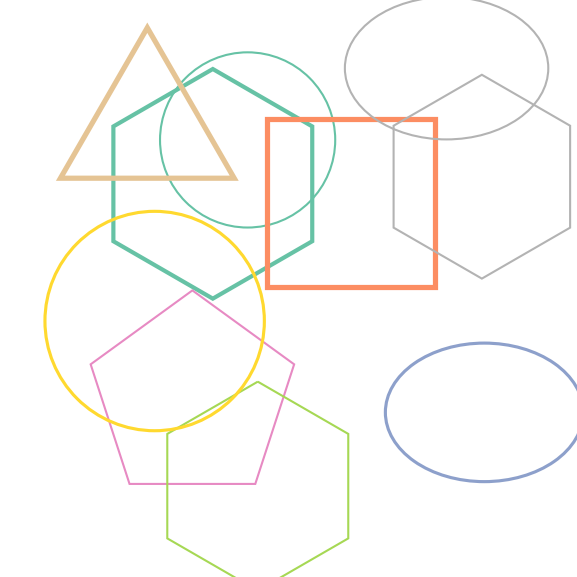[{"shape": "circle", "thickness": 1, "radius": 0.76, "center": [0.429, 0.757]}, {"shape": "hexagon", "thickness": 2, "radius": 0.99, "center": [0.369, 0.681]}, {"shape": "square", "thickness": 2.5, "radius": 0.72, "center": [0.608, 0.648]}, {"shape": "oval", "thickness": 1.5, "radius": 0.86, "center": [0.839, 0.285]}, {"shape": "pentagon", "thickness": 1, "radius": 0.93, "center": [0.333, 0.311]}, {"shape": "hexagon", "thickness": 1, "radius": 0.9, "center": [0.446, 0.157]}, {"shape": "circle", "thickness": 1.5, "radius": 0.95, "center": [0.268, 0.443]}, {"shape": "triangle", "thickness": 2.5, "radius": 0.87, "center": [0.255, 0.777]}, {"shape": "oval", "thickness": 1, "radius": 0.88, "center": [0.773, 0.881]}, {"shape": "hexagon", "thickness": 1, "radius": 0.88, "center": [0.834, 0.693]}]